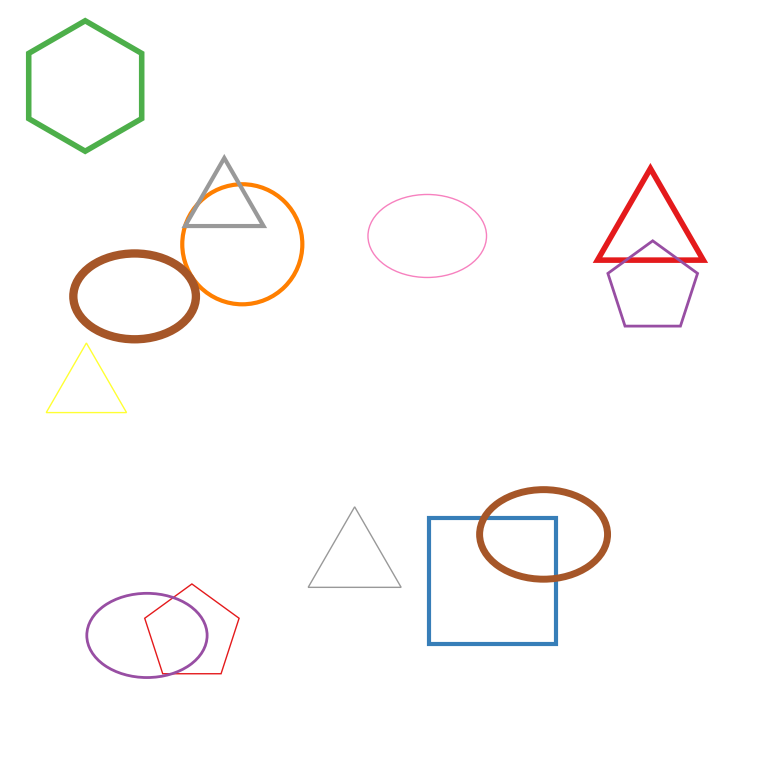[{"shape": "pentagon", "thickness": 0.5, "radius": 0.32, "center": [0.249, 0.177]}, {"shape": "triangle", "thickness": 2, "radius": 0.4, "center": [0.845, 0.702]}, {"shape": "square", "thickness": 1.5, "radius": 0.41, "center": [0.64, 0.245]}, {"shape": "hexagon", "thickness": 2, "radius": 0.42, "center": [0.111, 0.888]}, {"shape": "oval", "thickness": 1, "radius": 0.39, "center": [0.191, 0.175]}, {"shape": "pentagon", "thickness": 1, "radius": 0.31, "center": [0.848, 0.626]}, {"shape": "circle", "thickness": 1.5, "radius": 0.39, "center": [0.315, 0.683]}, {"shape": "triangle", "thickness": 0.5, "radius": 0.3, "center": [0.112, 0.494]}, {"shape": "oval", "thickness": 3, "radius": 0.4, "center": [0.175, 0.615]}, {"shape": "oval", "thickness": 2.5, "radius": 0.42, "center": [0.706, 0.306]}, {"shape": "oval", "thickness": 0.5, "radius": 0.38, "center": [0.555, 0.694]}, {"shape": "triangle", "thickness": 1.5, "radius": 0.29, "center": [0.291, 0.736]}, {"shape": "triangle", "thickness": 0.5, "radius": 0.35, "center": [0.461, 0.272]}]